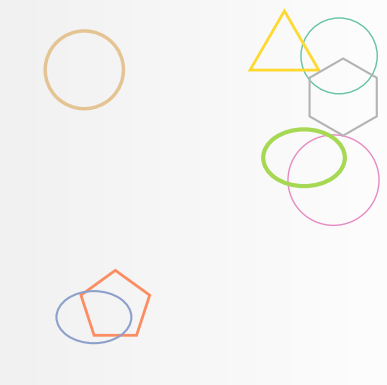[{"shape": "circle", "thickness": 1, "radius": 0.49, "center": [0.875, 0.855]}, {"shape": "pentagon", "thickness": 2, "radius": 0.47, "center": [0.298, 0.205]}, {"shape": "oval", "thickness": 1.5, "radius": 0.48, "center": [0.242, 0.176]}, {"shape": "circle", "thickness": 1, "radius": 0.59, "center": [0.861, 0.532]}, {"shape": "oval", "thickness": 3, "radius": 0.53, "center": [0.785, 0.59]}, {"shape": "triangle", "thickness": 2, "radius": 0.51, "center": [0.734, 0.869]}, {"shape": "circle", "thickness": 2.5, "radius": 0.5, "center": [0.218, 0.819]}, {"shape": "hexagon", "thickness": 1.5, "radius": 0.5, "center": [0.886, 0.748]}]